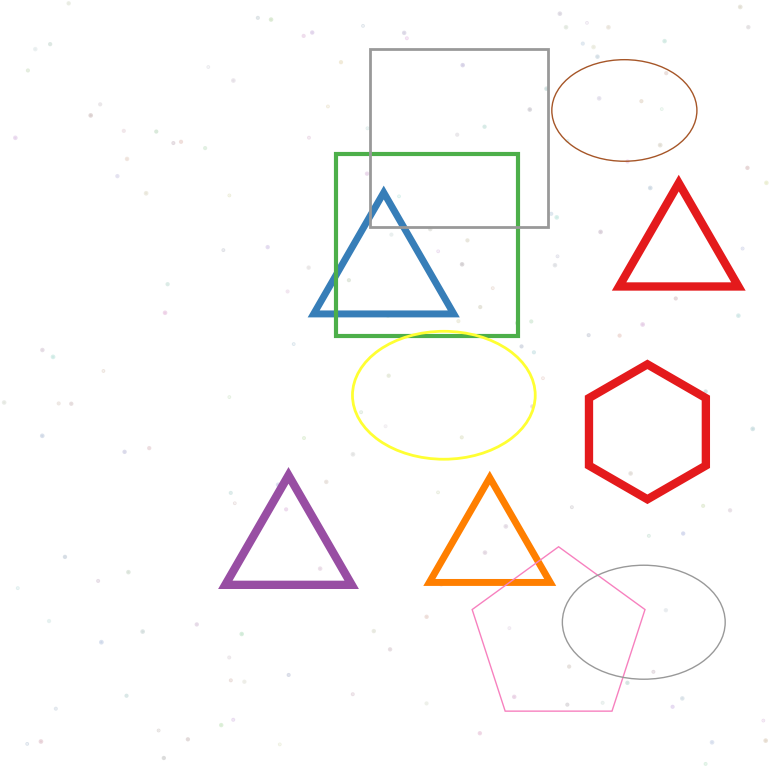[{"shape": "triangle", "thickness": 3, "radius": 0.45, "center": [0.881, 0.673]}, {"shape": "hexagon", "thickness": 3, "radius": 0.44, "center": [0.841, 0.439]}, {"shape": "triangle", "thickness": 2.5, "radius": 0.53, "center": [0.498, 0.645]}, {"shape": "square", "thickness": 1.5, "radius": 0.59, "center": [0.555, 0.682]}, {"shape": "triangle", "thickness": 3, "radius": 0.47, "center": [0.375, 0.288]}, {"shape": "triangle", "thickness": 2.5, "radius": 0.45, "center": [0.636, 0.289]}, {"shape": "oval", "thickness": 1, "radius": 0.59, "center": [0.576, 0.487]}, {"shape": "oval", "thickness": 0.5, "radius": 0.47, "center": [0.811, 0.857]}, {"shape": "pentagon", "thickness": 0.5, "radius": 0.59, "center": [0.725, 0.172]}, {"shape": "oval", "thickness": 0.5, "radius": 0.53, "center": [0.836, 0.192]}, {"shape": "square", "thickness": 1, "radius": 0.58, "center": [0.596, 0.821]}]